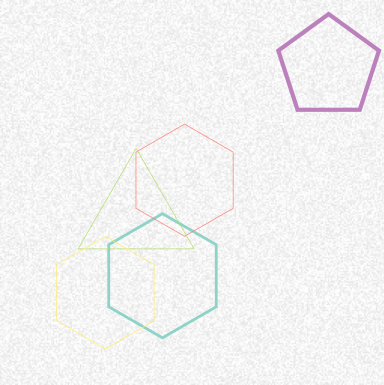[{"shape": "hexagon", "thickness": 2, "radius": 0.81, "center": [0.422, 0.284]}, {"shape": "hexagon", "thickness": 0.5, "radius": 0.73, "center": [0.479, 0.532]}, {"shape": "triangle", "thickness": 0.5, "radius": 0.87, "center": [0.354, 0.441]}, {"shape": "pentagon", "thickness": 3, "radius": 0.69, "center": [0.854, 0.826]}, {"shape": "hexagon", "thickness": 0.5, "radius": 0.73, "center": [0.274, 0.24]}]